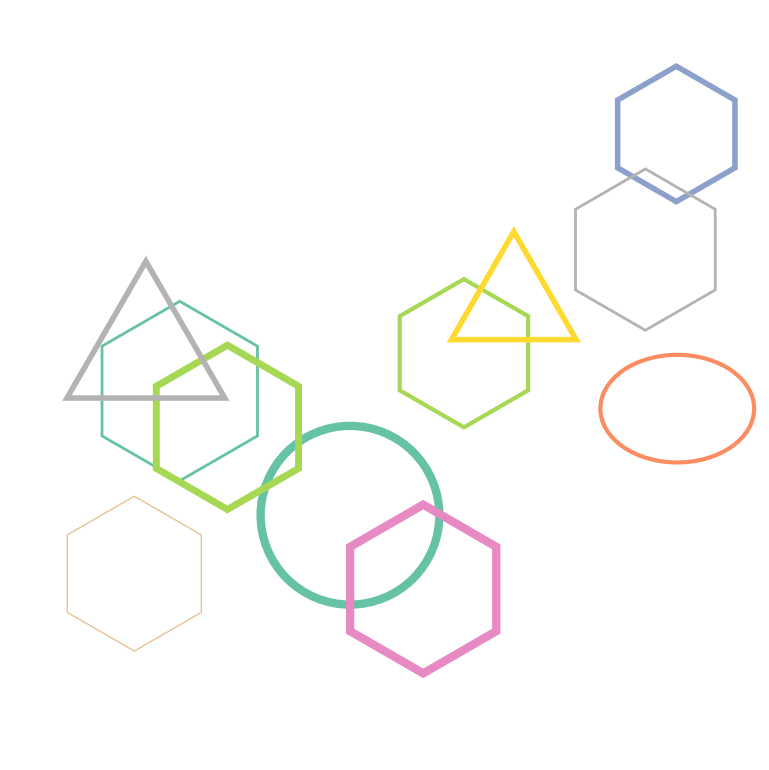[{"shape": "hexagon", "thickness": 1, "radius": 0.58, "center": [0.233, 0.492]}, {"shape": "circle", "thickness": 3, "radius": 0.58, "center": [0.455, 0.331]}, {"shape": "oval", "thickness": 1.5, "radius": 0.5, "center": [0.88, 0.469]}, {"shape": "hexagon", "thickness": 2, "radius": 0.44, "center": [0.878, 0.826]}, {"shape": "hexagon", "thickness": 3, "radius": 0.55, "center": [0.55, 0.235]}, {"shape": "hexagon", "thickness": 1.5, "radius": 0.48, "center": [0.603, 0.541]}, {"shape": "hexagon", "thickness": 2.5, "radius": 0.53, "center": [0.295, 0.445]}, {"shape": "triangle", "thickness": 2, "radius": 0.47, "center": [0.667, 0.606]}, {"shape": "hexagon", "thickness": 0.5, "radius": 0.5, "center": [0.174, 0.255]}, {"shape": "hexagon", "thickness": 1, "radius": 0.52, "center": [0.838, 0.676]}, {"shape": "triangle", "thickness": 2, "radius": 0.59, "center": [0.189, 0.542]}]